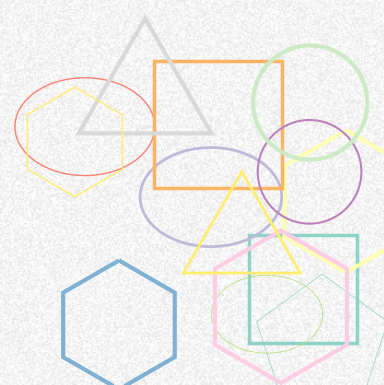[{"shape": "pentagon", "thickness": 0.5, "radius": 0.89, "center": [0.837, 0.109]}, {"shape": "square", "thickness": 2.5, "radius": 0.7, "center": [0.787, 0.25]}, {"shape": "hexagon", "thickness": 3, "radius": 0.92, "center": [0.899, 0.477]}, {"shape": "oval", "thickness": 2, "radius": 0.92, "center": [0.548, 0.488]}, {"shape": "oval", "thickness": 1, "radius": 0.91, "center": [0.22, 0.671]}, {"shape": "hexagon", "thickness": 3, "radius": 0.84, "center": [0.309, 0.156]}, {"shape": "square", "thickness": 2.5, "radius": 0.83, "center": [0.566, 0.677]}, {"shape": "oval", "thickness": 0.5, "radius": 0.72, "center": [0.694, 0.184]}, {"shape": "hexagon", "thickness": 3, "radius": 0.99, "center": [0.73, 0.203]}, {"shape": "triangle", "thickness": 3, "radius": 0.99, "center": [0.377, 0.753]}, {"shape": "circle", "thickness": 1.5, "radius": 0.67, "center": [0.804, 0.554]}, {"shape": "circle", "thickness": 3, "radius": 0.74, "center": [0.806, 0.734]}, {"shape": "hexagon", "thickness": 1, "radius": 0.71, "center": [0.195, 0.631]}, {"shape": "triangle", "thickness": 2, "radius": 0.88, "center": [0.628, 0.379]}]